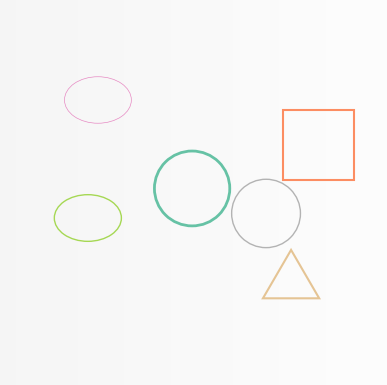[{"shape": "circle", "thickness": 2, "radius": 0.49, "center": [0.496, 0.51]}, {"shape": "square", "thickness": 1.5, "radius": 0.46, "center": [0.822, 0.623]}, {"shape": "oval", "thickness": 0.5, "radius": 0.43, "center": [0.253, 0.74]}, {"shape": "oval", "thickness": 1, "radius": 0.43, "center": [0.227, 0.434]}, {"shape": "triangle", "thickness": 1.5, "radius": 0.42, "center": [0.751, 0.267]}, {"shape": "circle", "thickness": 1, "radius": 0.44, "center": [0.687, 0.446]}]